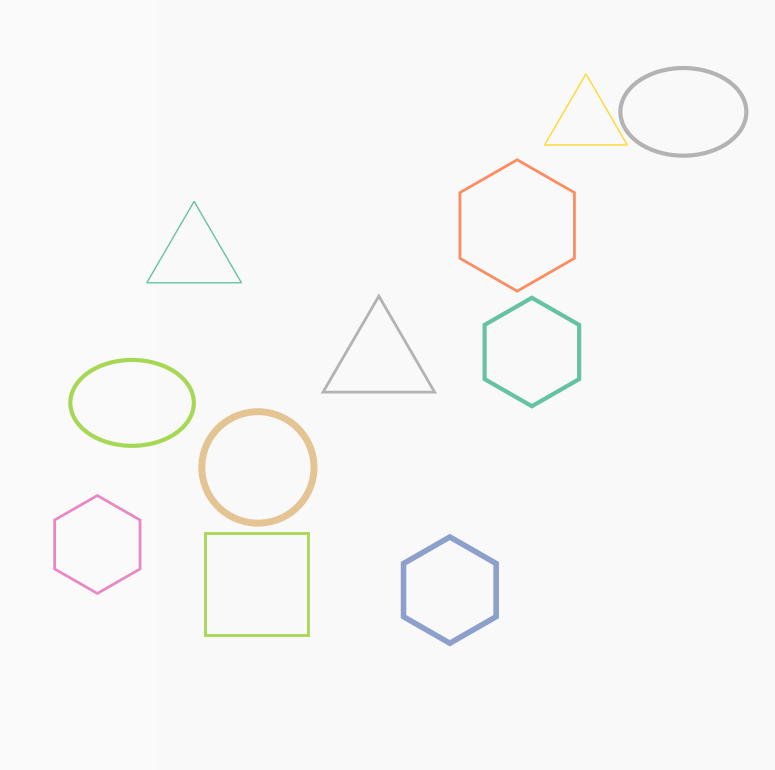[{"shape": "triangle", "thickness": 0.5, "radius": 0.35, "center": [0.25, 0.668]}, {"shape": "hexagon", "thickness": 1.5, "radius": 0.35, "center": [0.686, 0.543]}, {"shape": "hexagon", "thickness": 1, "radius": 0.43, "center": [0.667, 0.707]}, {"shape": "hexagon", "thickness": 2, "radius": 0.35, "center": [0.58, 0.234]}, {"shape": "hexagon", "thickness": 1, "radius": 0.32, "center": [0.126, 0.293]}, {"shape": "oval", "thickness": 1.5, "radius": 0.4, "center": [0.17, 0.477]}, {"shape": "square", "thickness": 1, "radius": 0.33, "center": [0.331, 0.242]}, {"shape": "triangle", "thickness": 0.5, "radius": 0.31, "center": [0.756, 0.842]}, {"shape": "circle", "thickness": 2.5, "radius": 0.36, "center": [0.333, 0.393]}, {"shape": "triangle", "thickness": 1, "radius": 0.42, "center": [0.489, 0.532]}, {"shape": "oval", "thickness": 1.5, "radius": 0.41, "center": [0.882, 0.855]}]